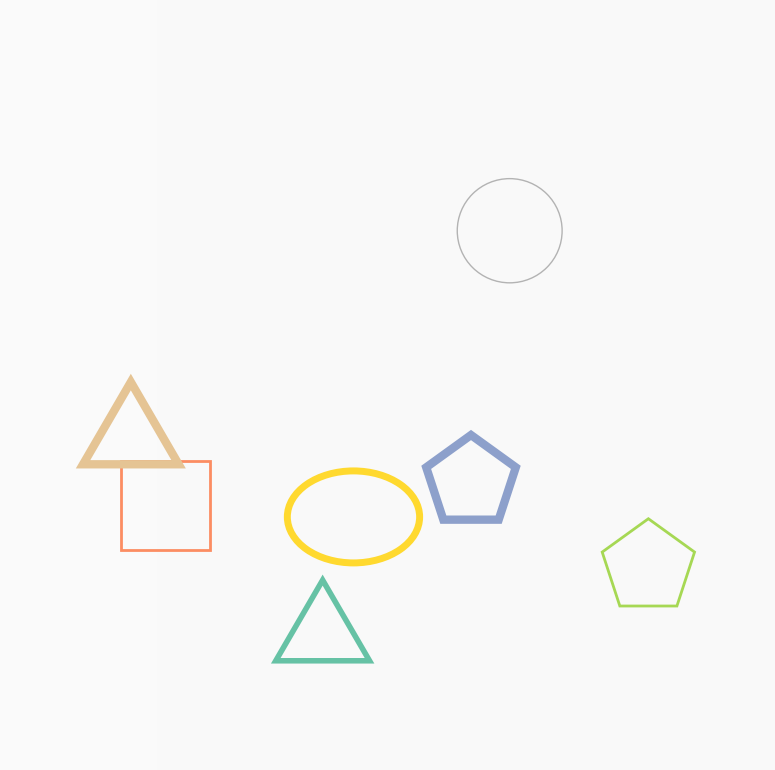[{"shape": "triangle", "thickness": 2, "radius": 0.35, "center": [0.416, 0.177]}, {"shape": "square", "thickness": 1, "radius": 0.29, "center": [0.213, 0.343]}, {"shape": "pentagon", "thickness": 3, "radius": 0.3, "center": [0.608, 0.374]}, {"shape": "pentagon", "thickness": 1, "radius": 0.31, "center": [0.837, 0.264]}, {"shape": "oval", "thickness": 2.5, "radius": 0.43, "center": [0.456, 0.329]}, {"shape": "triangle", "thickness": 3, "radius": 0.36, "center": [0.169, 0.433]}, {"shape": "circle", "thickness": 0.5, "radius": 0.34, "center": [0.658, 0.7]}]